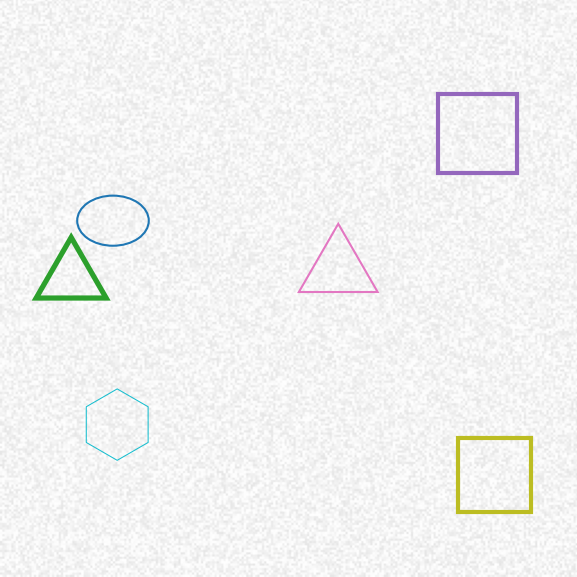[{"shape": "oval", "thickness": 1, "radius": 0.31, "center": [0.196, 0.617]}, {"shape": "triangle", "thickness": 2.5, "radius": 0.35, "center": [0.123, 0.518]}, {"shape": "square", "thickness": 2, "radius": 0.34, "center": [0.827, 0.768]}, {"shape": "triangle", "thickness": 1, "radius": 0.39, "center": [0.586, 0.533]}, {"shape": "square", "thickness": 2, "radius": 0.32, "center": [0.856, 0.177]}, {"shape": "hexagon", "thickness": 0.5, "radius": 0.31, "center": [0.203, 0.264]}]